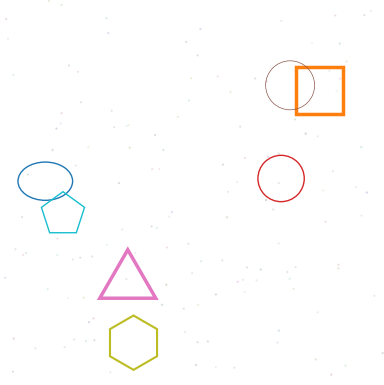[{"shape": "oval", "thickness": 1, "radius": 0.35, "center": [0.118, 0.529]}, {"shape": "square", "thickness": 2.5, "radius": 0.31, "center": [0.83, 0.764]}, {"shape": "circle", "thickness": 1, "radius": 0.3, "center": [0.73, 0.536]}, {"shape": "circle", "thickness": 0.5, "radius": 0.32, "center": [0.754, 0.778]}, {"shape": "triangle", "thickness": 2.5, "radius": 0.42, "center": [0.332, 0.267]}, {"shape": "hexagon", "thickness": 1.5, "radius": 0.35, "center": [0.347, 0.11]}, {"shape": "pentagon", "thickness": 1, "radius": 0.29, "center": [0.164, 0.443]}]